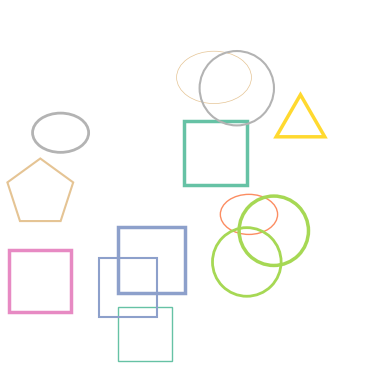[{"shape": "square", "thickness": 1, "radius": 0.35, "center": [0.377, 0.132]}, {"shape": "square", "thickness": 2.5, "radius": 0.41, "center": [0.56, 0.602]}, {"shape": "oval", "thickness": 1, "radius": 0.37, "center": [0.647, 0.443]}, {"shape": "square", "thickness": 2.5, "radius": 0.43, "center": [0.394, 0.325]}, {"shape": "square", "thickness": 1.5, "radius": 0.38, "center": [0.332, 0.254]}, {"shape": "square", "thickness": 2.5, "radius": 0.4, "center": [0.104, 0.271]}, {"shape": "circle", "thickness": 2, "radius": 0.45, "center": [0.641, 0.32]}, {"shape": "circle", "thickness": 2.5, "radius": 0.45, "center": [0.711, 0.401]}, {"shape": "triangle", "thickness": 2.5, "radius": 0.36, "center": [0.78, 0.681]}, {"shape": "pentagon", "thickness": 1.5, "radius": 0.45, "center": [0.105, 0.498]}, {"shape": "oval", "thickness": 0.5, "radius": 0.49, "center": [0.556, 0.799]}, {"shape": "oval", "thickness": 2, "radius": 0.36, "center": [0.157, 0.655]}, {"shape": "circle", "thickness": 1.5, "radius": 0.48, "center": [0.615, 0.771]}]